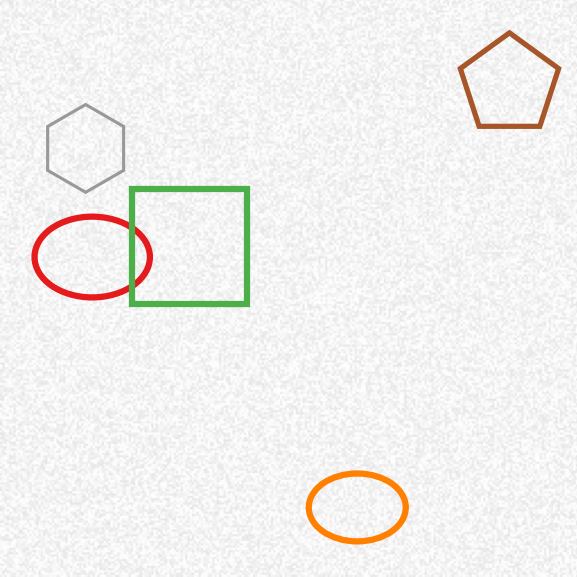[{"shape": "oval", "thickness": 3, "radius": 0.5, "center": [0.16, 0.554]}, {"shape": "square", "thickness": 3, "radius": 0.5, "center": [0.328, 0.572]}, {"shape": "oval", "thickness": 3, "radius": 0.42, "center": [0.619, 0.12]}, {"shape": "pentagon", "thickness": 2.5, "radius": 0.45, "center": [0.882, 0.853]}, {"shape": "hexagon", "thickness": 1.5, "radius": 0.38, "center": [0.148, 0.742]}]